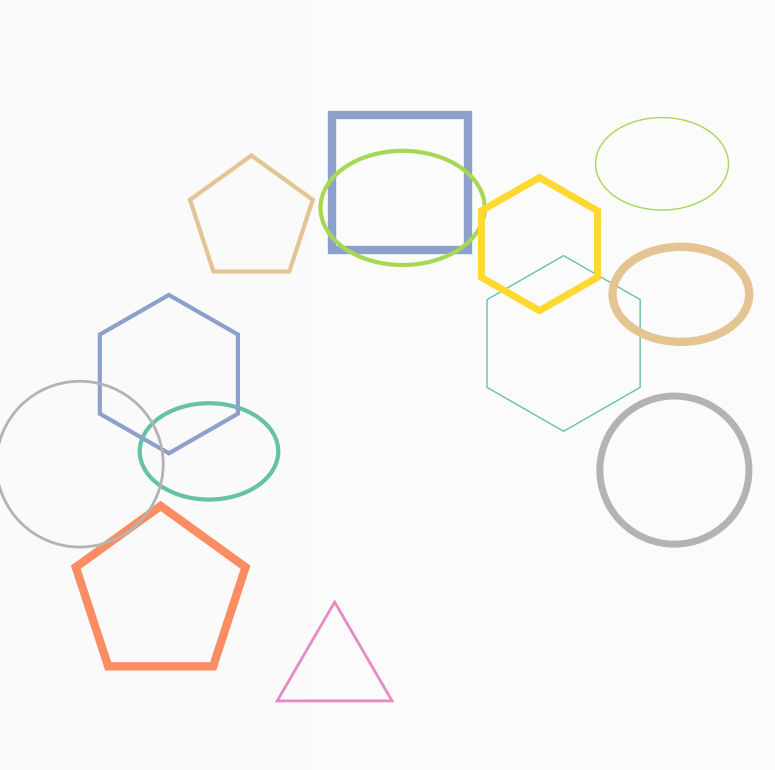[{"shape": "oval", "thickness": 1.5, "radius": 0.45, "center": [0.27, 0.414]}, {"shape": "hexagon", "thickness": 0.5, "radius": 0.57, "center": [0.727, 0.554]}, {"shape": "pentagon", "thickness": 3, "radius": 0.58, "center": [0.207, 0.228]}, {"shape": "square", "thickness": 3, "radius": 0.44, "center": [0.517, 0.763]}, {"shape": "hexagon", "thickness": 1.5, "radius": 0.51, "center": [0.218, 0.514]}, {"shape": "triangle", "thickness": 1, "radius": 0.43, "center": [0.432, 0.133]}, {"shape": "oval", "thickness": 0.5, "radius": 0.43, "center": [0.854, 0.787]}, {"shape": "oval", "thickness": 1.5, "radius": 0.53, "center": [0.52, 0.73]}, {"shape": "hexagon", "thickness": 2.5, "radius": 0.43, "center": [0.696, 0.683]}, {"shape": "pentagon", "thickness": 1.5, "radius": 0.42, "center": [0.324, 0.715]}, {"shape": "oval", "thickness": 3, "radius": 0.44, "center": [0.879, 0.618]}, {"shape": "circle", "thickness": 2.5, "radius": 0.48, "center": [0.87, 0.389]}, {"shape": "circle", "thickness": 1, "radius": 0.54, "center": [0.103, 0.397]}]